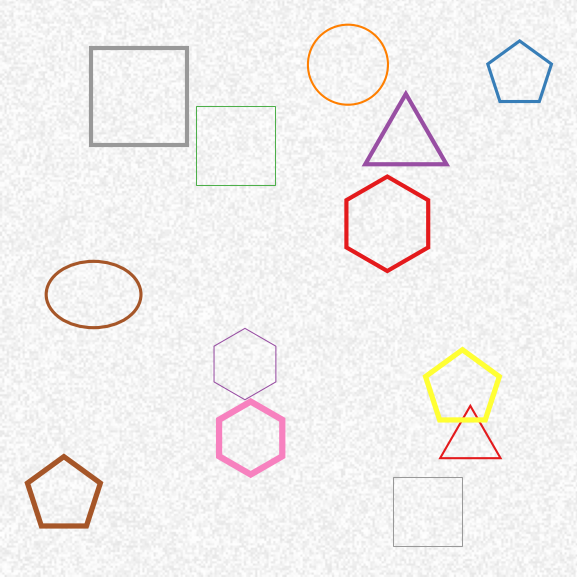[{"shape": "hexagon", "thickness": 2, "radius": 0.41, "center": [0.671, 0.612]}, {"shape": "triangle", "thickness": 1, "radius": 0.3, "center": [0.814, 0.236]}, {"shape": "pentagon", "thickness": 1.5, "radius": 0.29, "center": [0.9, 0.87]}, {"shape": "square", "thickness": 0.5, "radius": 0.34, "center": [0.408, 0.747]}, {"shape": "triangle", "thickness": 2, "radius": 0.41, "center": [0.703, 0.755]}, {"shape": "hexagon", "thickness": 0.5, "radius": 0.31, "center": [0.424, 0.369]}, {"shape": "circle", "thickness": 1, "radius": 0.35, "center": [0.602, 0.887]}, {"shape": "pentagon", "thickness": 2.5, "radius": 0.34, "center": [0.801, 0.326]}, {"shape": "oval", "thickness": 1.5, "radius": 0.41, "center": [0.162, 0.489]}, {"shape": "pentagon", "thickness": 2.5, "radius": 0.33, "center": [0.111, 0.142]}, {"shape": "hexagon", "thickness": 3, "radius": 0.32, "center": [0.434, 0.241]}, {"shape": "square", "thickness": 2, "radius": 0.42, "center": [0.241, 0.832]}, {"shape": "square", "thickness": 0.5, "radius": 0.3, "center": [0.74, 0.114]}]